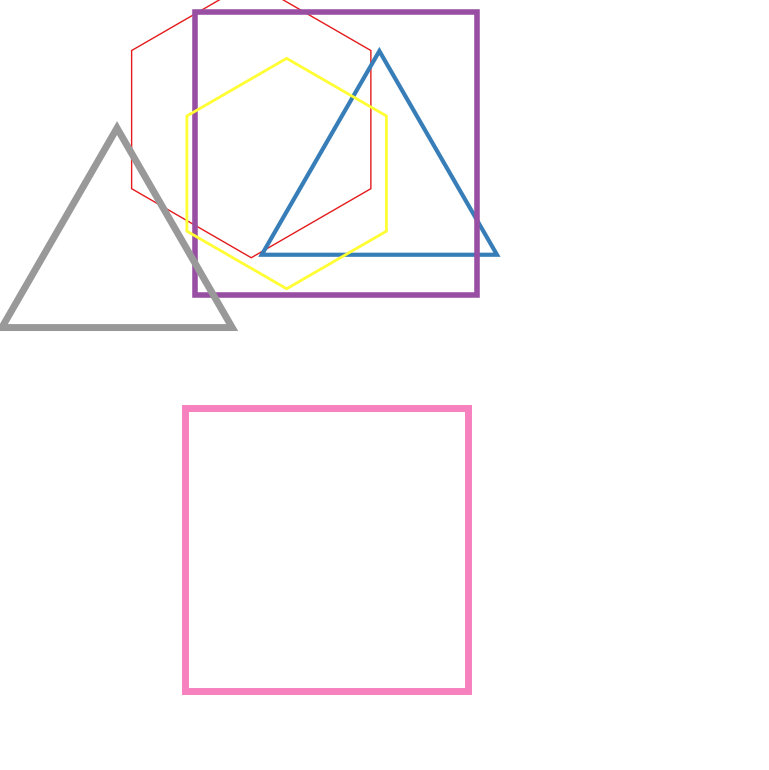[{"shape": "hexagon", "thickness": 0.5, "radius": 0.9, "center": [0.326, 0.845]}, {"shape": "triangle", "thickness": 1.5, "radius": 0.88, "center": [0.493, 0.757]}, {"shape": "square", "thickness": 2, "radius": 0.92, "center": [0.436, 0.801]}, {"shape": "hexagon", "thickness": 1, "radius": 0.75, "center": [0.372, 0.775]}, {"shape": "square", "thickness": 2.5, "radius": 0.92, "center": [0.424, 0.286]}, {"shape": "triangle", "thickness": 2.5, "radius": 0.86, "center": [0.152, 0.661]}]